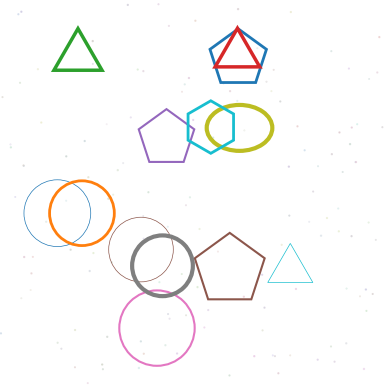[{"shape": "circle", "thickness": 0.5, "radius": 0.43, "center": [0.149, 0.446]}, {"shape": "pentagon", "thickness": 2, "radius": 0.39, "center": [0.619, 0.848]}, {"shape": "circle", "thickness": 2, "radius": 0.42, "center": [0.213, 0.446]}, {"shape": "triangle", "thickness": 2.5, "radius": 0.36, "center": [0.203, 0.854]}, {"shape": "triangle", "thickness": 2.5, "radius": 0.33, "center": [0.617, 0.86]}, {"shape": "pentagon", "thickness": 1.5, "radius": 0.38, "center": [0.432, 0.641]}, {"shape": "circle", "thickness": 0.5, "radius": 0.42, "center": [0.366, 0.352]}, {"shape": "pentagon", "thickness": 1.5, "radius": 0.48, "center": [0.597, 0.3]}, {"shape": "circle", "thickness": 1.5, "radius": 0.49, "center": [0.408, 0.148]}, {"shape": "circle", "thickness": 3, "radius": 0.39, "center": [0.422, 0.31]}, {"shape": "oval", "thickness": 3, "radius": 0.43, "center": [0.622, 0.668]}, {"shape": "hexagon", "thickness": 2, "radius": 0.34, "center": [0.548, 0.67]}, {"shape": "triangle", "thickness": 0.5, "radius": 0.34, "center": [0.754, 0.3]}]